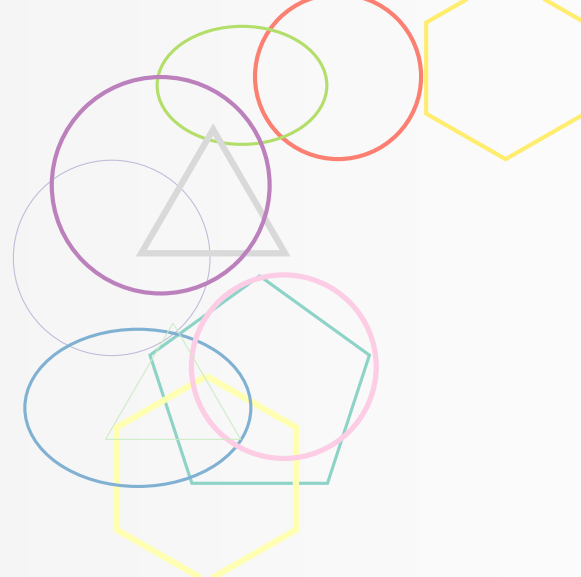[{"shape": "pentagon", "thickness": 1.5, "radius": 0.99, "center": [0.447, 0.323]}, {"shape": "hexagon", "thickness": 3, "radius": 0.89, "center": [0.355, 0.17]}, {"shape": "circle", "thickness": 0.5, "radius": 0.85, "center": [0.192, 0.553]}, {"shape": "circle", "thickness": 2, "radius": 0.71, "center": [0.582, 0.867]}, {"shape": "oval", "thickness": 1.5, "radius": 0.97, "center": [0.237, 0.293]}, {"shape": "oval", "thickness": 1.5, "radius": 0.73, "center": [0.416, 0.851]}, {"shape": "circle", "thickness": 2.5, "radius": 0.79, "center": [0.488, 0.364]}, {"shape": "triangle", "thickness": 3, "radius": 0.71, "center": [0.367, 0.632]}, {"shape": "circle", "thickness": 2, "radius": 0.94, "center": [0.276, 0.678]}, {"shape": "triangle", "thickness": 0.5, "radius": 0.67, "center": [0.298, 0.305]}, {"shape": "hexagon", "thickness": 2, "radius": 0.79, "center": [0.87, 0.881]}]